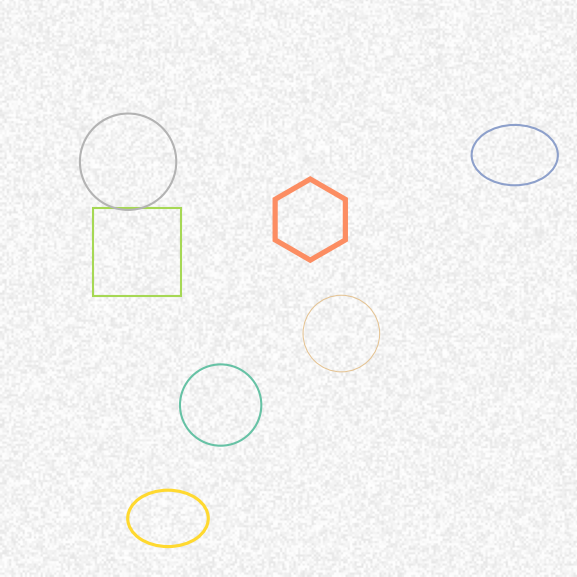[{"shape": "circle", "thickness": 1, "radius": 0.35, "center": [0.382, 0.298]}, {"shape": "hexagon", "thickness": 2.5, "radius": 0.35, "center": [0.537, 0.619]}, {"shape": "oval", "thickness": 1, "radius": 0.37, "center": [0.891, 0.731]}, {"shape": "square", "thickness": 1, "radius": 0.38, "center": [0.237, 0.562]}, {"shape": "oval", "thickness": 1.5, "radius": 0.35, "center": [0.291, 0.101]}, {"shape": "circle", "thickness": 0.5, "radius": 0.33, "center": [0.591, 0.422]}, {"shape": "circle", "thickness": 1, "radius": 0.42, "center": [0.222, 0.719]}]